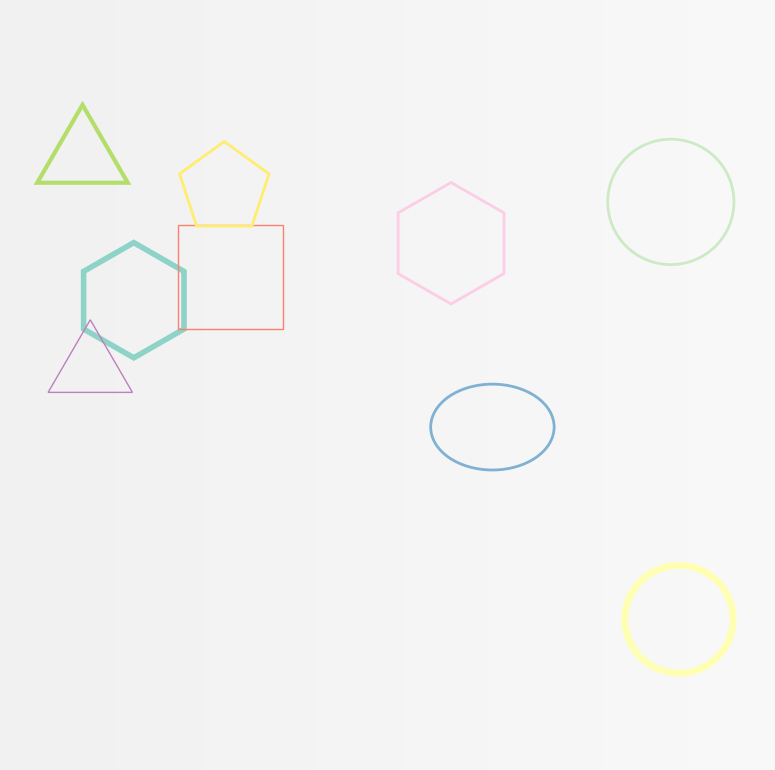[{"shape": "hexagon", "thickness": 2, "radius": 0.37, "center": [0.173, 0.61]}, {"shape": "circle", "thickness": 2.5, "radius": 0.35, "center": [0.876, 0.196]}, {"shape": "square", "thickness": 0.5, "radius": 0.34, "center": [0.297, 0.64]}, {"shape": "oval", "thickness": 1, "radius": 0.4, "center": [0.635, 0.445]}, {"shape": "triangle", "thickness": 1.5, "radius": 0.34, "center": [0.106, 0.796]}, {"shape": "hexagon", "thickness": 1, "radius": 0.39, "center": [0.582, 0.684]}, {"shape": "triangle", "thickness": 0.5, "radius": 0.31, "center": [0.116, 0.522]}, {"shape": "circle", "thickness": 1, "radius": 0.41, "center": [0.866, 0.738]}, {"shape": "pentagon", "thickness": 1, "radius": 0.3, "center": [0.289, 0.755]}]